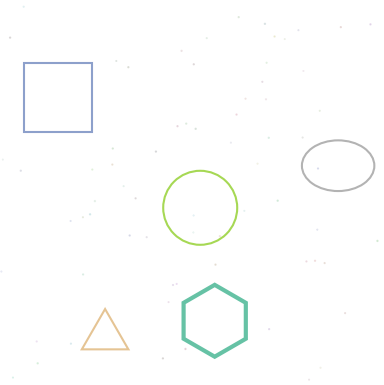[{"shape": "hexagon", "thickness": 3, "radius": 0.47, "center": [0.558, 0.167]}, {"shape": "square", "thickness": 1.5, "radius": 0.44, "center": [0.151, 0.746]}, {"shape": "circle", "thickness": 1.5, "radius": 0.48, "center": [0.52, 0.46]}, {"shape": "triangle", "thickness": 1.5, "radius": 0.35, "center": [0.273, 0.128]}, {"shape": "oval", "thickness": 1.5, "radius": 0.47, "center": [0.878, 0.57]}]